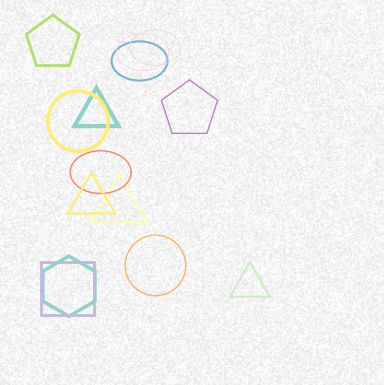[{"shape": "hexagon", "thickness": 2.5, "radius": 0.39, "center": [0.179, 0.257]}, {"shape": "triangle", "thickness": 3, "radius": 0.33, "center": [0.251, 0.706]}, {"shape": "triangle", "thickness": 1.5, "radius": 0.42, "center": [0.31, 0.464]}, {"shape": "square", "thickness": 2, "radius": 0.34, "center": [0.176, 0.25]}, {"shape": "oval", "thickness": 1, "radius": 0.4, "center": [0.261, 0.553]}, {"shape": "oval", "thickness": 1.5, "radius": 0.36, "center": [0.362, 0.842]}, {"shape": "circle", "thickness": 1, "radius": 0.39, "center": [0.404, 0.311]}, {"shape": "pentagon", "thickness": 2, "radius": 0.36, "center": [0.137, 0.889]}, {"shape": "oval", "thickness": 0.5, "radius": 0.34, "center": [0.371, 0.865]}, {"shape": "oval", "thickness": 0.5, "radius": 0.33, "center": [0.403, 0.876]}, {"shape": "pentagon", "thickness": 1, "radius": 0.38, "center": [0.492, 0.716]}, {"shape": "triangle", "thickness": 1.5, "radius": 0.3, "center": [0.649, 0.259]}, {"shape": "circle", "thickness": 2.5, "radius": 0.39, "center": [0.203, 0.686]}, {"shape": "triangle", "thickness": 1.5, "radius": 0.35, "center": [0.238, 0.481]}]